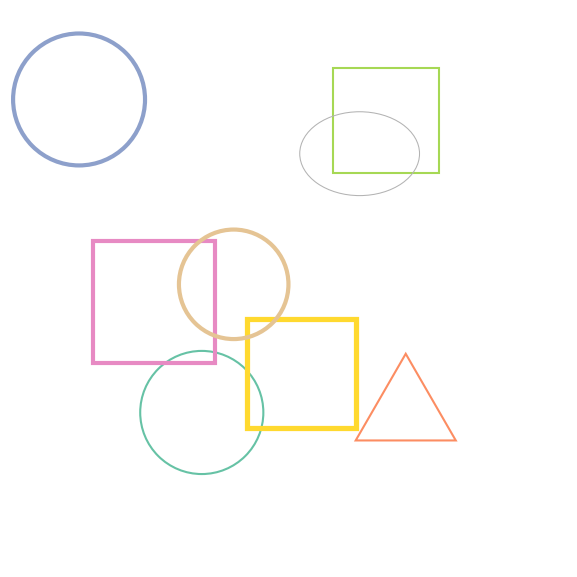[{"shape": "circle", "thickness": 1, "radius": 0.53, "center": [0.349, 0.285]}, {"shape": "triangle", "thickness": 1, "radius": 0.5, "center": [0.703, 0.286]}, {"shape": "circle", "thickness": 2, "radius": 0.57, "center": [0.137, 0.827]}, {"shape": "square", "thickness": 2, "radius": 0.53, "center": [0.266, 0.475]}, {"shape": "square", "thickness": 1, "radius": 0.46, "center": [0.669, 0.791]}, {"shape": "square", "thickness": 2.5, "radius": 0.47, "center": [0.522, 0.352]}, {"shape": "circle", "thickness": 2, "radius": 0.47, "center": [0.405, 0.507]}, {"shape": "oval", "thickness": 0.5, "radius": 0.52, "center": [0.623, 0.733]}]